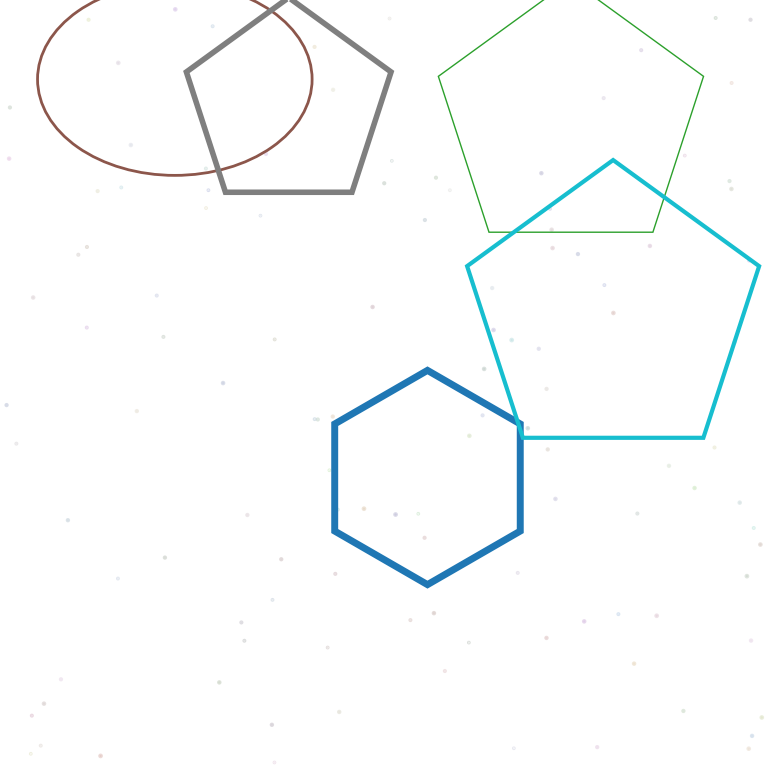[{"shape": "hexagon", "thickness": 2.5, "radius": 0.7, "center": [0.555, 0.38]}, {"shape": "pentagon", "thickness": 0.5, "radius": 0.91, "center": [0.741, 0.845]}, {"shape": "oval", "thickness": 1, "radius": 0.89, "center": [0.227, 0.897]}, {"shape": "pentagon", "thickness": 2, "radius": 0.7, "center": [0.375, 0.863]}, {"shape": "pentagon", "thickness": 1.5, "radius": 1.0, "center": [0.796, 0.593]}]